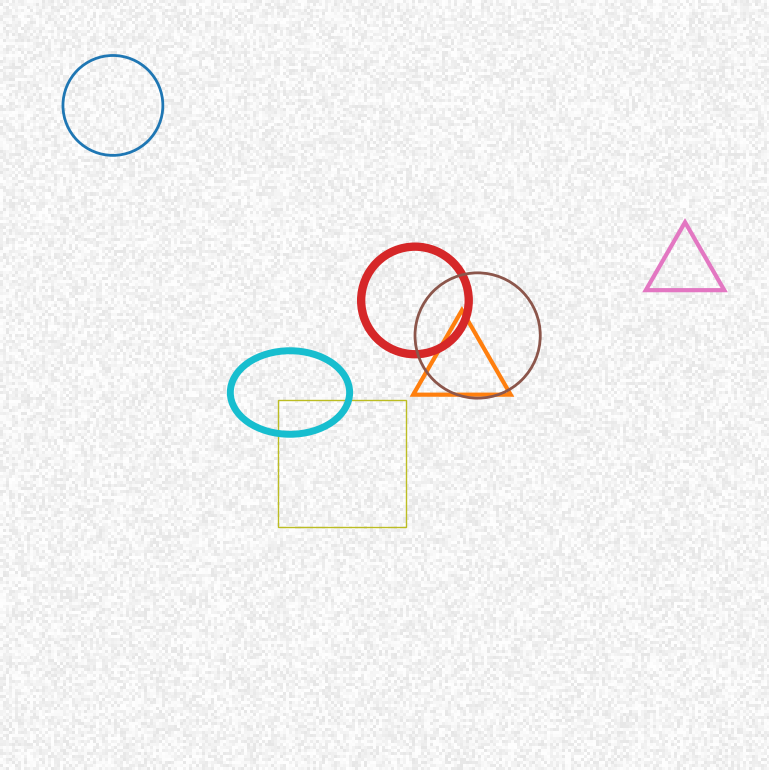[{"shape": "circle", "thickness": 1, "radius": 0.32, "center": [0.147, 0.863]}, {"shape": "triangle", "thickness": 1.5, "radius": 0.37, "center": [0.6, 0.524]}, {"shape": "circle", "thickness": 3, "radius": 0.35, "center": [0.539, 0.61]}, {"shape": "circle", "thickness": 1, "radius": 0.41, "center": [0.62, 0.564]}, {"shape": "triangle", "thickness": 1.5, "radius": 0.29, "center": [0.89, 0.653]}, {"shape": "square", "thickness": 0.5, "radius": 0.41, "center": [0.444, 0.398]}, {"shape": "oval", "thickness": 2.5, "radius": 0.39, "center": [0.377, 0.49]}]